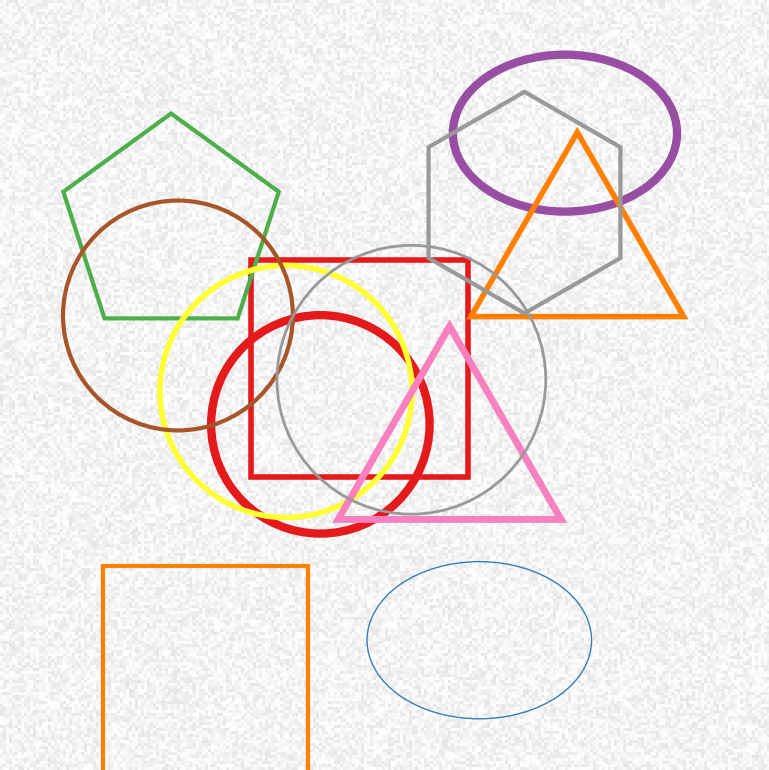[{"shape": "square", "thickness": 2, "radius": 0.7, "center": [0.466, 0.522]}, {"shape": "circle", "thickness": 3, "radius": 0.71, "center": [0.416, 0.449]}, {"shape": "oval", "thickness": 0.5, "radius": 0.73, "center": [0.622, 0.169]}, {"shape": "pentagon", "thickness": 1.5, "radius": 0.74, "center": [0.222, 0.706]}, {"shape": "oval", "thickness": 3, "radius": 0.73, "center": [0.734, 0.827]}, {"shape": "triangle", "thickness": 2, "radius": 0.8, "center": [0.75, 0.669]}, {"shape": "square", "thickness": 1.5, "radius": 0.67, "center": [0.267, 0.131]}, {"shape": "circle", "thickness": 2, "radius": 0.82, "center": [0.371, 0.492]}, {"shape": "circle", "thickness": 1.5, "radius": 0.75, "center": [0.231, 0.59]}, {"shape": "triangle", "thickness": 2.5, "radius": 0.84, "center": [0.584, 0.409]}, {"shape": "circle", "thickness": 1, "radius": 0.87, "center": [0.534, 0.507]}, {"shape": "hexagon", "thickness": 1.5, "radius": 0.72, "center": [0.681, 0.737]}]